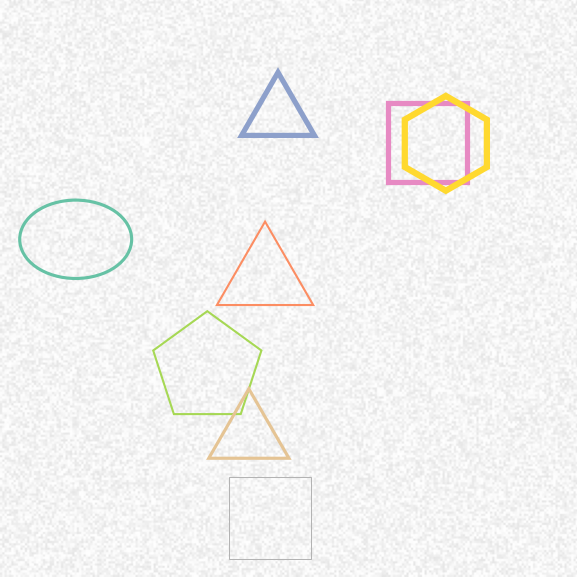[{"shape": "oval", "thickness": 1.5, "radius": 0.48, "center": [0.131, 0.585]}, {"shape": "triangle", "thickness": 1, "radius": 0.48, "center": [0.459, 0.519]}, {"shape": "triangle", "thickness": 2.5, "radius": 0.36, "center": [0.481, 0.801]}, {"shape": "square", "thickness": 2.5, "radius": 0.34, "center": [0.741, 0.753]}, {"shape": "pentagon", "thickness": 1, "radius": 0.49, "center": [0.359, 0.362]}, {"shape": "hexagon", "thickness": 3, "radius": 0.41, "center": [0.772, 0.751]}, {"shape": "triangle", "thickness": 1.5, "radius": 0.4, "center": [0.431, 0.246]}, {"shape": "square", "thickness": 0.5, "radius": 0.36, "center": [0.468, 0.102]}]